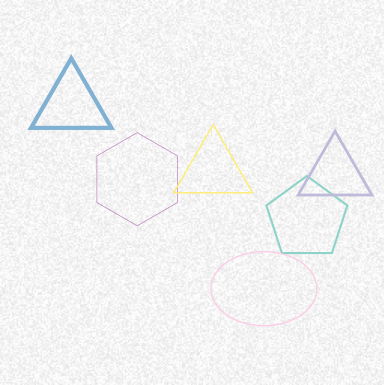[{"shape": "pentagon", "thickness": 1.5, "radius": 0.55, "center": [0.797, 0.432]}, {"shape": "triangle", "thickness": 2, "radius": 0.55, "center": [0.87, 0.549]}, {"shape": "triangle", "thickness": 3, "radius": 0.6, "center": [0.185, 0.728]}, {"shape": "oval", "thickness": 1, "radius": 0.69, "center": [0.686, 0.25]}, {"shape": "hexagon", "thickness": 0.5, "radius": 0.6, "center": [0.356, 0.535]}, {"shape": "triangle", "thickness": 1, "radius": 0.59, "center": [0.554, 0.558]}]